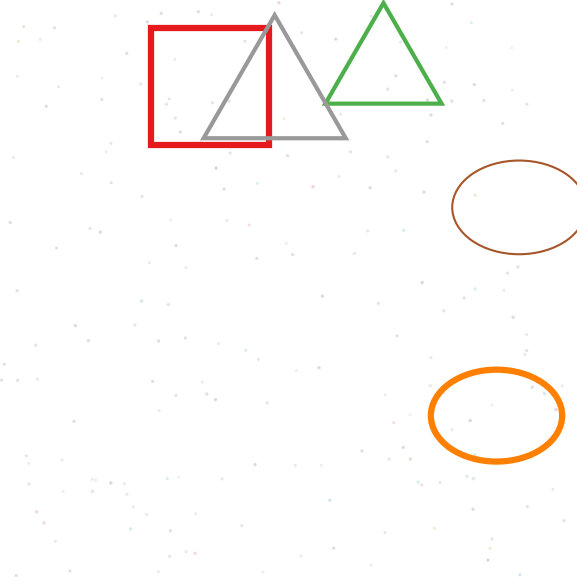[{"shape": "square", "thickness": 3, "radius": 0.51, "center": [0.364, 0.849]}, {"shape": "triangle", "thickness": 2, "radius": 0.58, "center": [0.664, 0.878]}, {"shape": "oval", "thickness": 3, "radius": 0.57, "center": [0.86, 0.279]}, {"shape": "oval", "thickness": 1, "radius": 0.58, "center": [0.899, 0.64]}, {"shape": "triangle", "thickness": 2, "radius": 0.71, "center": [0.476, 0.831]}]